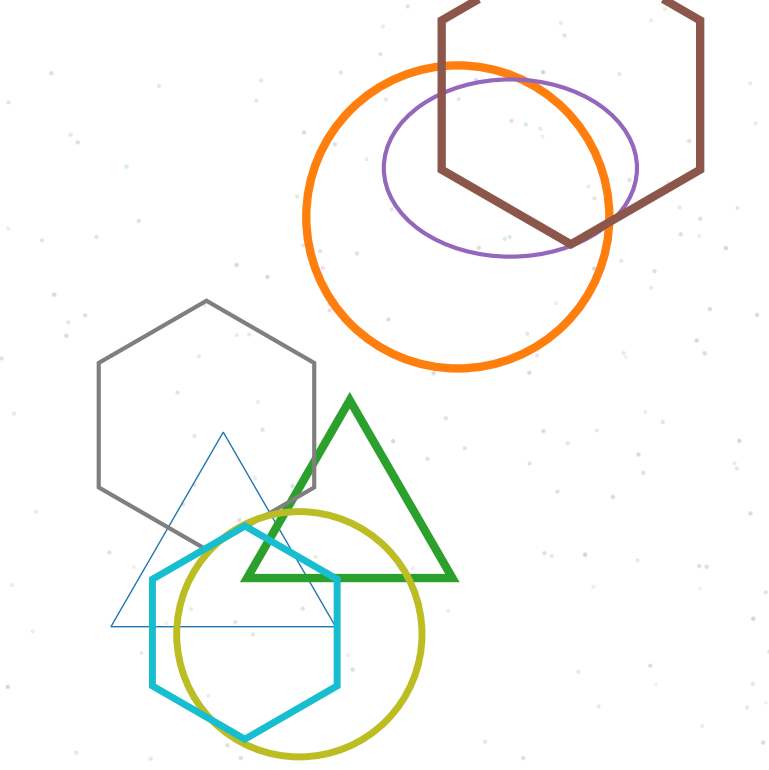[{"shape": "triangle", "thickness": 0.5, "radius": 0.84, "center": [0.29, 0.27]}, {"shape": "circle", "thickness": 3, "radius": 0.98, "center": [0.595, 0.718]}, {"shape": "triangle", "thickness": 3, "radius": 0.77, "center": [0.454, 0.326]}, {"shape": "oval", "thickness": 1.5, "radius": 0.82, "center": [0.663, 0.782]}, {"shape": "hexagon", "thickness": 3, "radius": 0.97, "center": [0.741, 0.877]}, {"shape": "hexagon", "thickness": 1.5, "radius": 0.81, "center": [0.268, 0.448]}, {"shape": "circle", "thickness": 2.5, "radius": 0.8, "center": [0.389, 0.176]}, {"shape": "hexagon", "thickness": 2.5, "radius": 0.69, "center": [0.318, 0.178]}]